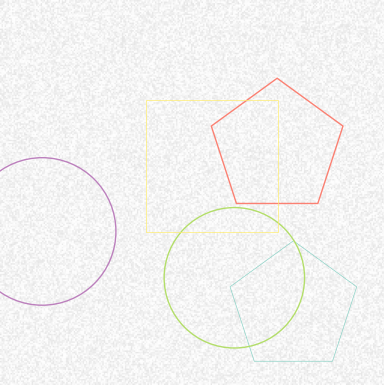[{"shape": "pentagon", "thickness": 0.5, "radius": 0.86, "center": [0.762, 0.202]}, {"shape": "pentagon", "thickness": 1, "radius": 0.9, "center": [0.72, 0.617]}, {"shape": "circle", "thickness": 1, "radius": 0.91, "center": [0.609, 0.278]}, {"shape": "circle", "thickness": 1, "radius": 0.96, "center": [0.109, 0.399]}, {"shape": "square", "thickness": 0.5, "radius": 0.86, "center": [0.551, 0.568]}]